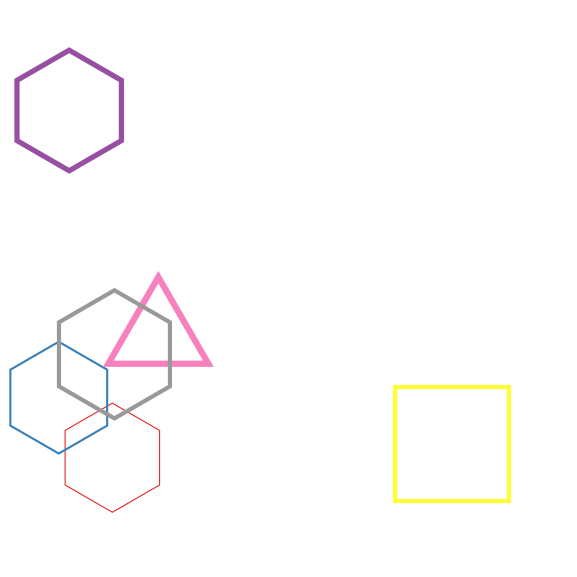[{"shape": "hexagon", "thickness": 0.5, "radius": 0.47, "center": [0.195, 0.207]}, {"shape": "hexagon", "thickness": 1, "radius": 0.48, "center": [0.102, 0.311]}, {"shape": "hexagon", "thickness": 2.5, "radius": 0.52, "center": [0.12, 0.808]}, {"shape": "square", "thickness": 2, "radius": 0.49, "center": [0.782, 0.23]}, {"shape": "triangle", "thickness": 3, "radius": 0.5, "center": [0.274, 0.419]}, {"shape": "hexagon", "thickness": 2, "radius": 0.55, "center": [0.198, 0.386]}]